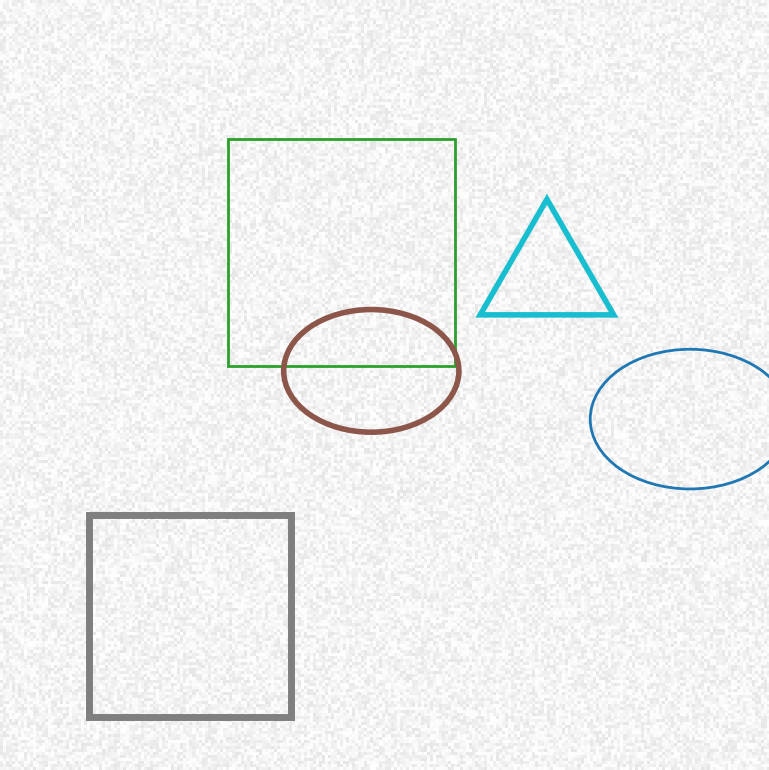[{"shape": "oval", "thickness": 1, "radius": 0.65, "center": [0.896, 0.456]}, {"shape": "square", "thickness": 1, "radius": 0.74, "center": [0.443, 0.672]}, {"shape": "oval", "thickness": 2, "radius": 0.57, "center": [0.482, 0.518]}, {"shape": "square", "thickness": 2.5, "radius": 0.66, "center": [0.246, 0.201]}, {"shape": "triangle", "thickness": 2, "radius": 0.5, "center": [0.71, 0.641]}]